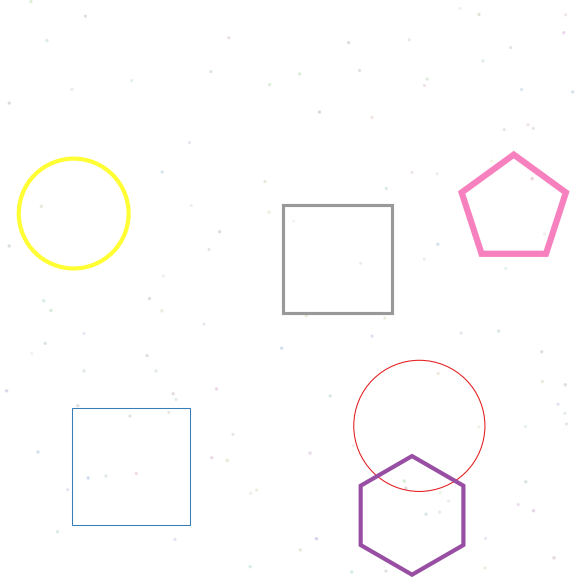[{"shape": "circle", "thickness": 0.5, "radius": 0.57, "center": [0.726, 0.262]}, {"shape": "square", "thickness": 0.5, "radius": 0.51, "center": [0.227, 0.191]}, {"shape": "hexagon", "thickness": 2, "radius": 0.51, "center": [0.713, 0.107]}, {"shape": "circle", "thickness": 2, "radius": 0.48, "center": [0.128, 0.629]}, {"shape": "pentagon", "thickness": 3, "radius": 0.47, "center": [0.89, 0.636]}, {"shape": "square", "thickness": 1.5, "radius": 0.47, "center": [0.585, 0.551]}]